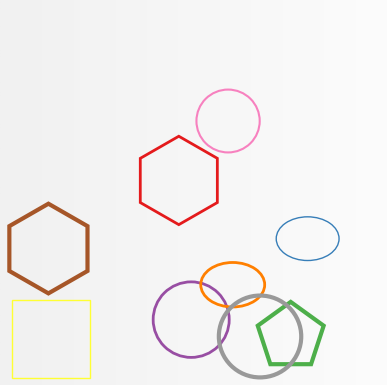[{"shape": "hexagon", "thickness": 2, "radius": 0.57, "center": [0.461, 0.531]}, {"shape": "oval", "thickness": 1, "radius": 0.41, "center": [0.794, 0.38]}, {"shape": "pentagon", "thickness": 3, "radius": 0.45, "center": [0.75, 0.126]}, {"shape": "circle", "thickness": 2, "radius": 0.49, "center": [0.493, 0.17]}, {"shape": "oval", "thickness": 2, "radius": 0.41, "center": [0.601, 0.26]}, {"shape": "square", "thickness": 1, "radius": 0.51, "center": [0.131, 0.119]}, {"shape": "hexagon", "thickness": 3, "radius": 0.58, "center": [0.125, 0.354]}, {"shape": "circle", "thickness": 1.5, "radius": 0.41, "center": [0.589, 0.686]}, {"shape": "circle", "thickness": 3, "radius": 0.53, "center": [0.671, 0.126]}]